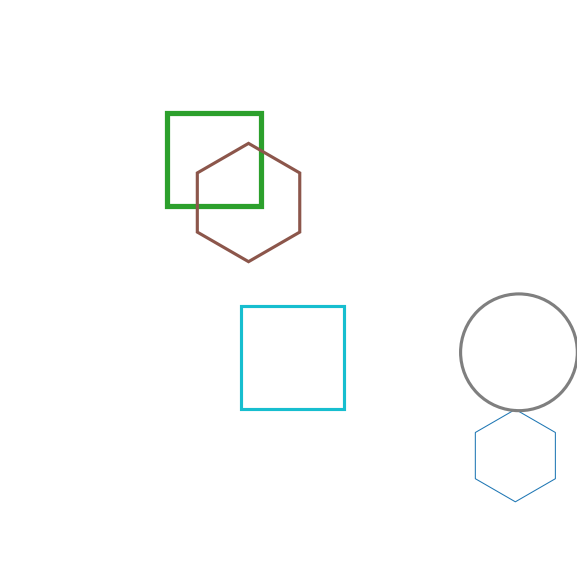[{"shape": "hexagon", "thickness": 0.5, "radius": 0.4, "center": [0.892, 0.21]}, {"shape": "square", "thickness": 2.5, "radius": 0.4, "center": [0.37, 0.723]}, {"shape": "hexagon", "thickness": 1.5, "radius": 0.51, "center": [0.43, 0.648]}, {"shape": "circle", "thickness": 1.5, "radius": 0.51, "center": [0.899, 0.389]}, {"shape": "square", "thickness": 1.5, "radius": 0.45, "center": [0.506, 0.38]}]